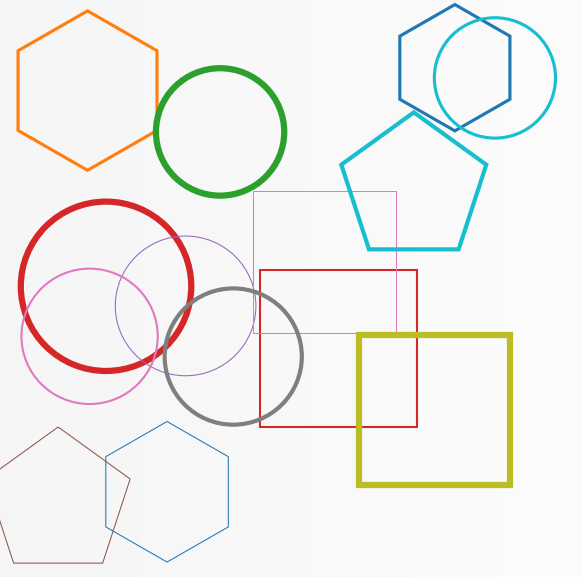[{"shape": "hexagon", "thickness": 1.5, "radius": 0.55, "center": [0.783, 0.882]}, {"shape": "hexagon", "thickness": 0.5, "radius": 0.61, "center": [0.287, 0.148]}, {"shape": "hexagon", "thickness": 1.5, "radius": 0.69, "center": [0.151, 0.842]}, {"shape": "circle", "thickness": 3, "radius": 0.55, "center": [0.379, 0.771]}, {"shape": "circle", "thickness": 3, "radius": 0.73, "center": [0.182, 0.503]}, {"shape": "square", "thickness": 1, "radius": 0.68, "center": [0.583, 0.396]}, {"shape": "circle", "thickness": 0.5, "radius": 0.6, "center": [0.319, 0.469]}, {"shape": "pentagon", "thickness": 0.5, "radius": 0.65, "center": [0.1, 0.129]}, {"shape": "circle", "thickness": 1, "radius": 0.59, "center": [0.154, 0.417]}, {"shape": "square", "thickness": 0.5, "radius": 0.62, "center": [0.558, 0.545]}, {"shape": "circle", "thickness": 2, "radius": 0.59, "center": [0.401, 0.382]}, {"shape": "square", "thickness": 3, "radius": 0.65, "center": [0.747, 0.289]}, {"shape": "circle", "thickness": 1.5, "radius": 0.52, "center": [0.851, 0.864]}, {"shape": "pentagon", "thickness": 2, "radius": 0.66, "center": [0.712, 0.673]}]